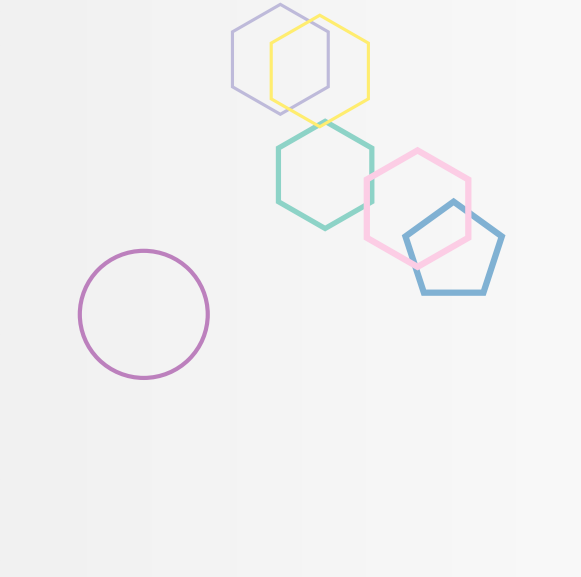[{"shape": "hexagon", "thickness": 2.5, "radius": 0.46, "center": [0.559, 0.696]}, {"shape": "hexagon", "thickness": 1.5, "radius": 0.48, "center": [0.482, 0.896]}, {"shape": "pentagon", "thickness": 3, "radius": 0.44, "center": [0.78, 0.563]}, {"shape": "hexagon", "thickness": 3, "radius": 0.5, "center": [0.718, 0.638]}, {"shape": "circle", "thickness": 2, "radius": 0.55, "center": [0.247, 0.455]}, {"shape": "hexagon", "thickness": 1.5, "radius": 0.48, "center": [0.55, 0.876]}]